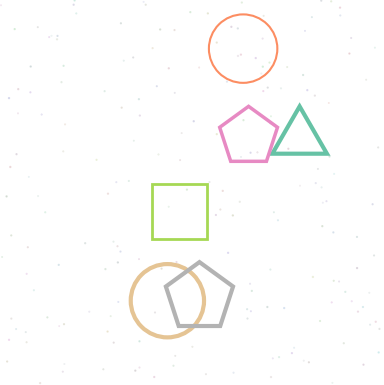[{"shape": "triangle", "thickness": 3, "radius": 0.41, "center": [0.778, 0.642]}, {"shape": "circle", "thickness": 1.5, "radius": 0.44, "center": [0.631, 0.874]}, {"shape": "pentagon", "thickness": 2.5, "radius": 0.39, "center": [0.646, 0.645]}, {"shape": "square", "thickness": 2, "radius": 0.36, "center": [0.467, 0.451]}, {"shape": "circle", "thickness": 3, "radius": 0.48, "center": [0.435, 0.219]}, {"shape": "pentagon", "thickness": 3, "radius": 0.46, "center": [0.518, 0.227]}]